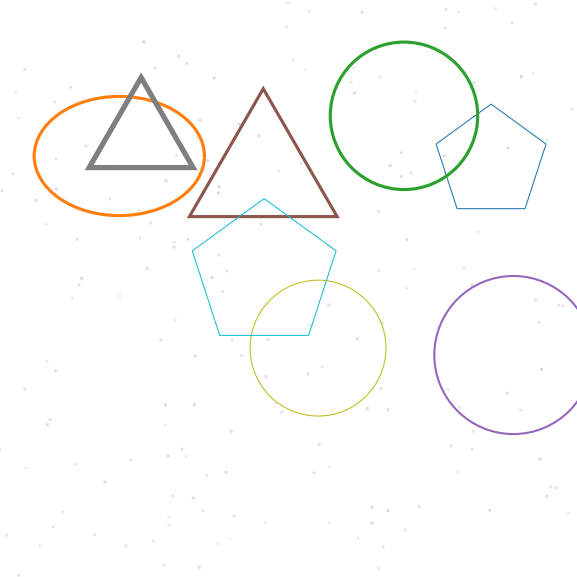[{"shape": "pentagon", "thickness": 0.5, "radius": 0.5, "center": [0.85, 0.719]}, {"shape": "oval", "thickness": 1.5, "radius": 0.74, "center": [0.207, 0.729]}, {"shape": "circle", "thickness": 1.5, "radius": 0.64, "center": [0.7, 0.799]}, {"shape": "circle", "thickness": 1, "radius": 0.68, "center": [0.889, 0.384]}, {"shape": "triangle", "thickness": 1.5, "radius": 0.74, "center": [0.456, 0.698]}, {"shape": "triangle", "thickness": 2.5, "radius": 0.52, "center": [0.244, 0.761]}, {"shape": "circle", "thickness": 0.5, "radius": 0.59, "center": [0.551, 0.396]}, {"shape": "pentagon", "thickness": 0.5, "radius": 0.65, "center": [0.457, 0.524]}]